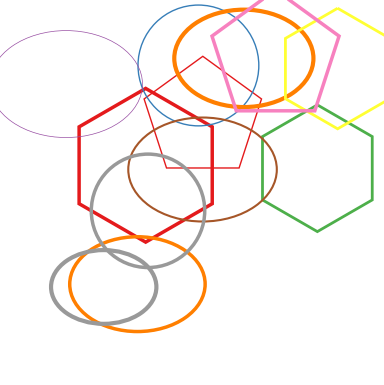[{"shape": "pentagon", "thickness": 1, "radius": 0.8, "center": [0.527, 0.693]}, {"shape": "hexagon", "thickness": 2.5, "radius": 1.0, "center": [0.378, 0.571]}, {"shape": "circle", "thickness": 1, "radius": 0.78, "center": [0.515, 0.83]}, {"shape": "hexagon", "thickness": 2, "radius": 0.82, "center": [0.824, 0.563]}, {"shape": "oval", "thickness": 0.5, "radius": 0.99, "center": [0.172, 0.782]}, {"shape": "oval", "thickness": 3, "radius": 0.9, "center": [0.633, 0.848]}, {"shape": "oval", "thickness": 2.5, "radius": 0.88, "center": [0.357, 0.262]}, {"shape": "hexagon", "thickness": 2, "radius": 0.78, "center": [0.877, 0.822]}, {"shape": "oval", "thickness": 1.5, "radius": 0.96, "center": [0.526, 0.56]}, {"shape": "pentagon", "thickness": 2.5, "radius": 0.87, "center": [0.716, 0.853]}, {"shape": "oval", "thickness": 3, "radius": 0.68, "center": [0.269, 0.255]}, {"shape": "circle", "thickness": 2.5, "radius": 0.74, "center": [0.384, 0.452]}]